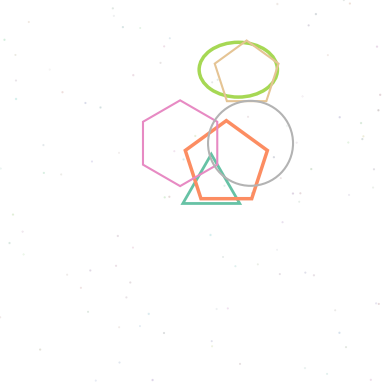[{"shape": "triangle", "thickness": 2, "radius": 0.43, "center": [0.549, 0.514]}, {"shape": "pentagon", "thickness": 2.5, "radius": 0.56, "center": [0.588, 0.575]}, {"shape": "hexagon", "thickness": 1.5, "radius": 0.56, "center": [0.468, 0.628]}, {"shape": "oval", "thickness": 2.5, "radius": 0.51, "center": [0.619, 0.819]}, {"shape": "pentagon", "thickness": 1.5, "radius": 0.44, "center": [0.641, 0.808]}, {"shape": "circle", "thickness": 1.5, "radius": 0.55, "center": [0.651, 0.628]}]